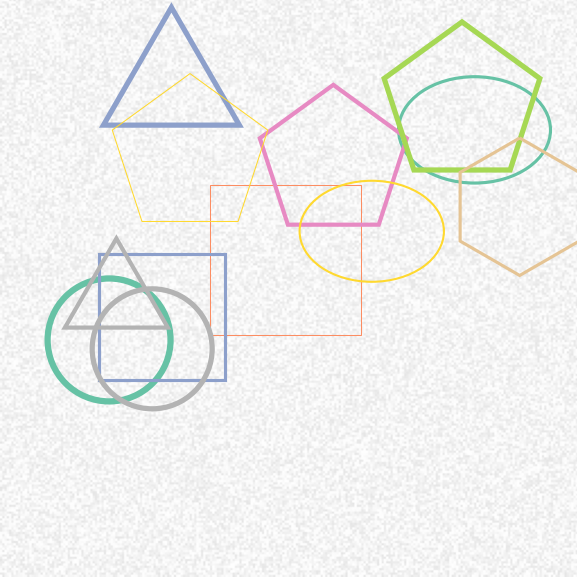[{"shape": "oval", "thickness": 1.5, "radius": 0.66, "center": [0.822, 0.774]}, {"shape": "circle", "thickness": 3, "radius": 0.53, "center": [0.189, 0.411]}, {"shape": "square", "thickness": 0.5, "radius": 0.65, "center": [0.494, 0.549]}, {"shape": "square", "thickness": 1.5, "radius": 0.55, "center": [0.281, 0.45]}, {"shape": "triangle", "thickness": 2.5, "radius": 0.68, "center": [0.297, 0.85]}, {"shape": "pentagon", "thickness": 2, "radius": 0.67, "center": [0.577, 0.718]}, {"shape": "pentagon", "thickness": 2.5, "radius": 0.71, "center": [0.8, 0.819]}, {"shape": "pentagon", "thickness": 0.5, "radius": 0.71, "center": [0.329, 0.73]}, {"shape": "oval", "thickness": 1, "radius": 0.62, "center": [0.644, 0.599]}, {"shape": "hexagon", "thickness": 1.5, "radius": 0.6, "center": [0.9, 0.641]}, {"shape": "triangle", "thickness": 2, "radius": 0.51, "center": [0.202, 0.483]}, {"shape": "circle", "thickness": 2.5, "radius": 0.52, "center": [0.264, 0.395]}]